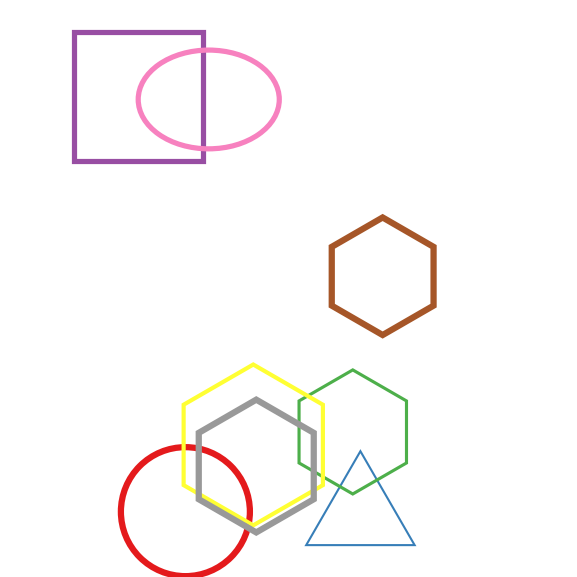[{"shape": "circle", "thickness": 3, "radius": 0.56, "center": [0.321, 0.113]}, {"shape": "triangle", "thickness": 1, "radius": 0.54, "center": [0.624, 0.109]}, {"shape": "hexagon", "thickness": 1.5, "radius": 0.54, "center": [0.611, 0.251]}, {"shape": "square", "thickness": 2.5, "radius": 0.56, "center": [0.24, 0.832]}, {"shape": "hexagon", "thickness": 2, "radius": 0.7, "center": [0.439, 0.229]}, {"shape": "hexagon", "thickness": 3, "radius": 0.51, "center": [0.663, 0.521]}, {"shape": "oval", "thickness": 2.5, "radius": 0.61, "center": [0.361, 0.827]}, {"shape": "hexagon", "thickness": 3, "radius": 0.57, "center": [0.444, 0.192]}]